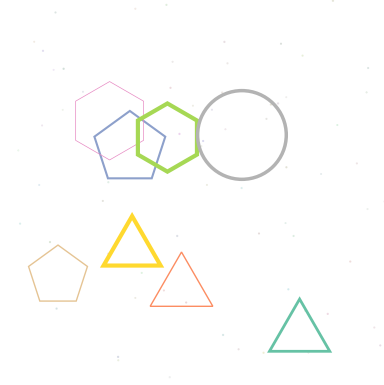[{"shape": "triangle", "thickness": 2, "radius": 0.45, "center": [0.778, 0.133]}, {"shape": "triangle", "thickness": 1, "radius": 0.47, "center": [0.471, 0.251]}, {"shape": "pentagon", "thickness": 1.5, "radius": 0.48, "center": [0.337, 0.615]}, {"shape": "hexagon", "thickness": 0.5, "radius": 0.51, "center": [0.285, 0.686]}, {"shape": "hexagon", "thickness": 3, "radius": 0.44, "center": [0.435, 0.643]}, {"shape": "triangle", "thickness": 3, "radius": 0.43, "center": [0.343, 0.353]}, {"shape": "pentagon", "thickness": 1, "radius": 0.4, "center": [0.151, 0.283]}, {"shape": "circle", "thickness": 2.5, "radius": 0.58, "center": [0.628, 0.649]}]